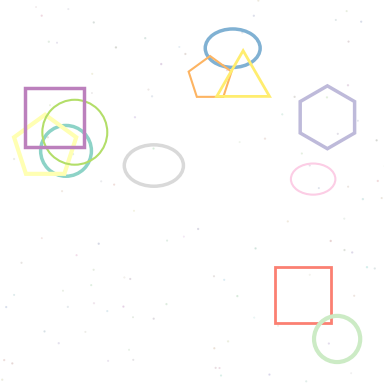[{"shape": "circle", "thickness": 2.5, "radius": 0.33, "center": [0.171, 0.608]}, {"shape": "pentagon", "thickness": 3, "radius": 0.42, "center": [0.117, 0.617]}, {"shape": "hexagon", "thickness": 2.5, "radius": 0.41, "center": [0.85, 0.695]}, {"shape": "square", "thickness": 2, "radius": 0.36, "center": [0.787, 0.233]}, {"shape": "oval", "thickness": 2.5, "radius": 0.36, "center": [0.604, 0.875]}, {"shape": "pentagon", "thickness": 1.5, "radius": 0.29, "center": [0.546, 0.796]}, {"shape": "circle", "thickness": 1.5, "radius": 0.42, "center": [0.194, 0.657]}, {"shape": "oval", "thickness": 1.5, "radius": 0.29, "center": [0.813, 0.535]}, {"shape": "oval", "thickness": 2.5, "radius": 0.38, "center": [0.4, 0.57]}, {"shape": "square", "thickness": 2.5, "radius": 0.38, "center": [0.142, 0.694]}, {"shape": "circle", "thickness": 3, "radius": 0.3, "center": [0.876, 0.12]}, {"shape": "triangle", "thickness": 2, "radius": 0.4, "center": [0.632, 0.789]}]